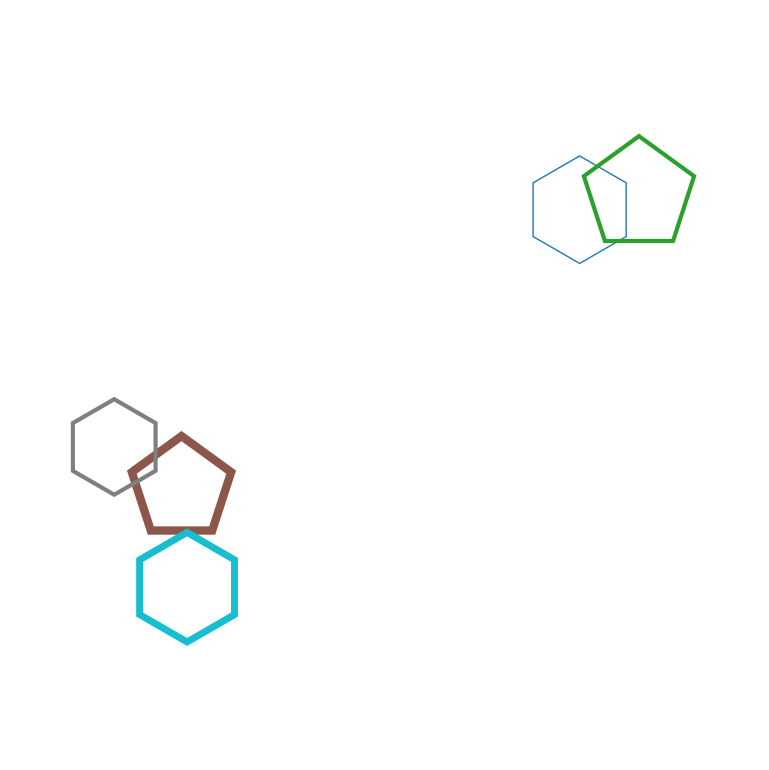[{"shape": "hexagon", "thickness": 0.5, "radius": 0.35, "center": [0.753, 0.728]}, {"shape": "pentagon", "thickness": 1.5, "radius": 0.38, "center": [0.83, 0.748]}, {"shape": "pentagon", "thickness": 3, "radius": 0.34, "center": [0.236, 0.366]}, {"shape": "hexagon", "thickness": 1.5, "radius": 0.31, "center": [0.148, 0.42]}, {"shape": "hexagon", "thickness": 2.5, "radius": 0.36, "center": [0.243, 0.237]}]